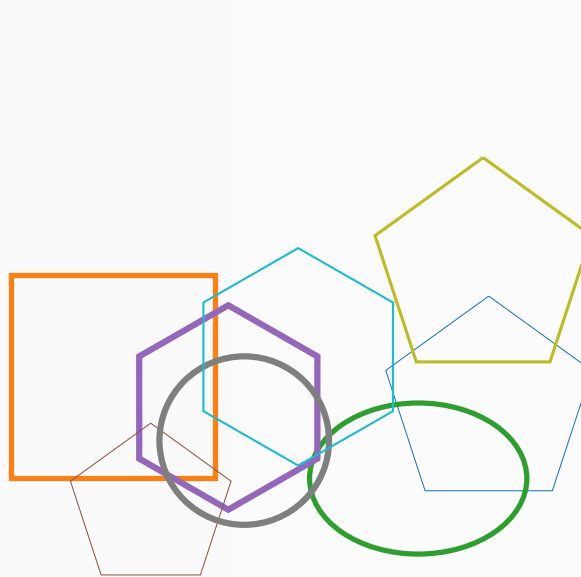[{"shape": "pentagon", "thickness": 0.5, "radius": 0.93, "center": [0.841, 0.3]}, {"shape": "square", "thickness": 2.5, "radius": 0.88, "center": [0.194, 0.347]}, {"shape": "oval", "thickness": 2.5, "radius": 0.93, "center": [0.719, 0.171]}, {"shape": "hexagon", "thickness": 3, "radius": 0.88, "center": [0.393, 0.294]}, {"shape": "pentagon", "thickness": 0.5, "radius": 0.73, "center": [0.259, 0.121]}, {"shape": "circle", "thickness": 3, "radius": 0.73, "center": [0.42, 0.236]}, {"shape": "pentagon", "thickness": 1.5, "radius": 0.98, "center": [0.831, 0.531]}, {"shape": "hexagon", "thickness": 1, "radius": 0.94, "center": [0.513, 0.381]}]